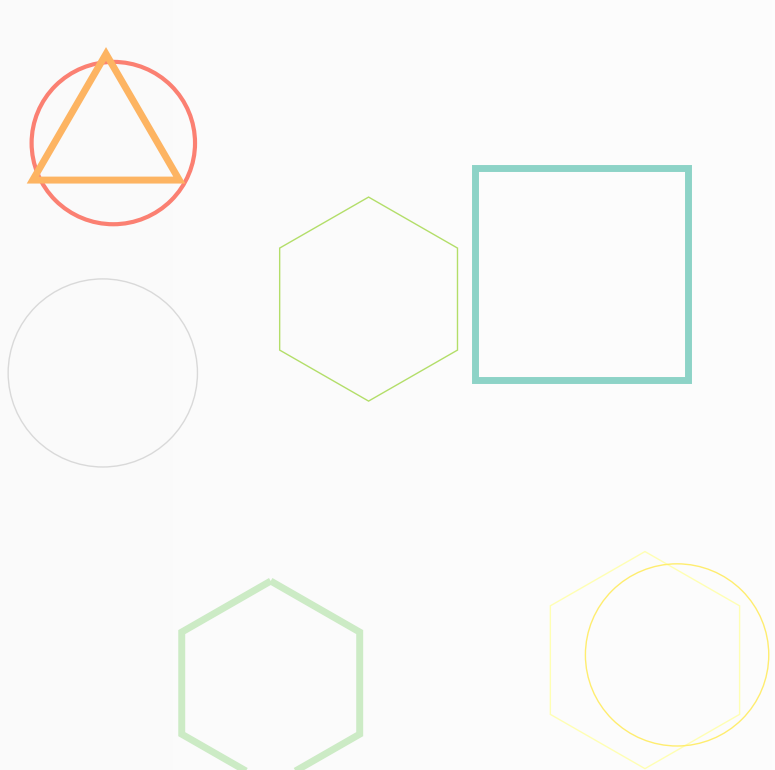[{"shape": "square", "thickness": 2.5, "radius": 0.69, "center": [0.75, 0.644]}, {"shape": "hexagon", "thickness": 0.5, "radius": 0.7, "center": [0.832, 0.143]}, {"shape": "circle", "thickness": 1.5, "radius": 0.53, "center": [0.146, 0.814]}, {"shape": "triangle", "thickness": 2.5, "radius": 0.55, "center": [0.137, 0.821]}, {"shape": "hexagon", "thickness": 0.5, "radius": 0.66, "center": [0.476, 0.612]}, {"shape": "circle", "thickness": 0.5, "radius": 0.61, "center": [0.133, 0.516]}, {"shape": "hexagon", "thickness": 2.5, "radius": 0.66, "center": [0.349, 0.113]}, {"shape": "circle", "thickness": 0.5, "radius": 0.59, "center": [0.874, 0.149]}]